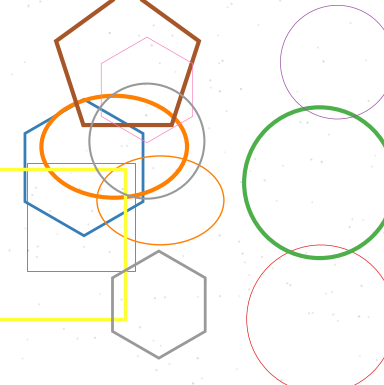[{"shape": "circle", "thickness": 0.5, "radius": 0.96, "center": [0.833, 0.171]}, {"shape": "square", "thickness": 0.5, "radius": 0.71, "center": [0.211, 0.436]}, {"shape": "hexagon", "thickness": 2, "radius": 0.89, "center": [0.218, 0.565]}, {"shape": "circle", "thickness": 3, "radius": 0.98, "center": [0.83, 0.525]}, {"shape": "circle", "thickness": 0.5, "radius": 0.74, "center": [0.876, 0.839]}, {"shape": "oval", "thickness": 1, "radius": 0.82, "center": [0.417, 0.48]}, {"shape": "oval", "thickness": 3, "radius": 0.95, "center": [0.297, 0.619]}, {"shape": "square", "thickness": 2.5, "radius": 0.97, "center": [0.13, 0.366]}, {"shape": "pentagon", "thickness": 3, "radius": 0.98, "center": [0.331, 0.833]}, {"shape": "hexagon", "thickness": 0.5, "radius": 0.69, "center": [0.382, 0.766]}, {"shape": "circle", "thickness": 1.5, "radius": 0.75, "center": [0.382, 0.633]}, {"shape": "hexagon", "thickness": 2, "radius": 0.7, "center": [0.413, 0.209]}]